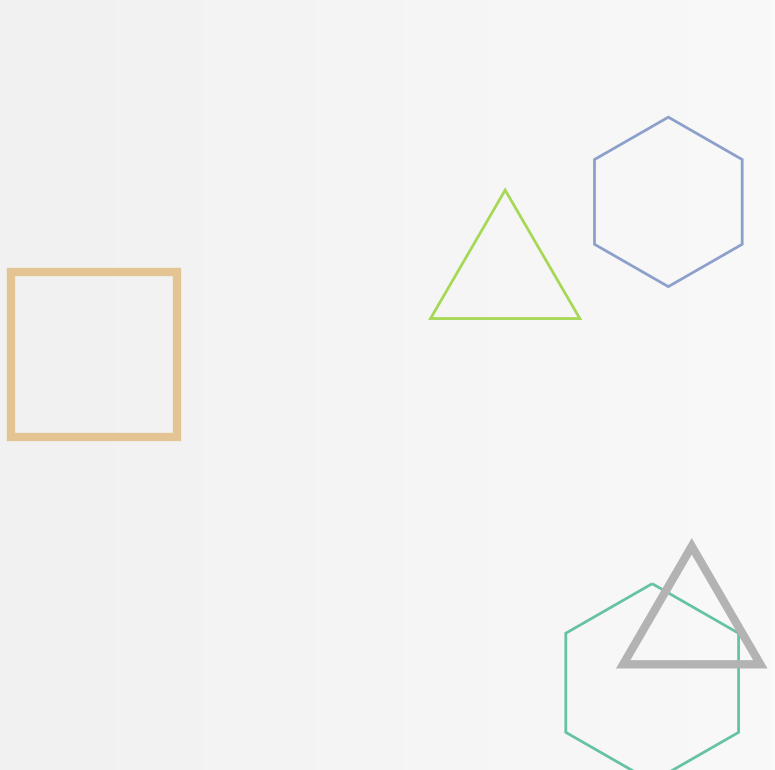[{"shape": "hexagon", "thickness": 1, "radius": 0.64, "center": [0.842, 0.113]}, {"shape": "hexagon", "thickness": 1, "radius": 0.55, "center": [0.862, 0.738]}, {"shape": "triangle", "thickness": 1, "radius": 0.56, "center": [0.652, 0.642]}, {"shape": "square", "thickness": 3, "radius": 0.54, "center": [0.122, 0.54]}, {"shape": "triangle", "thickness": 3, "radius": 0.51, "center": [0.893, 0.188]}]